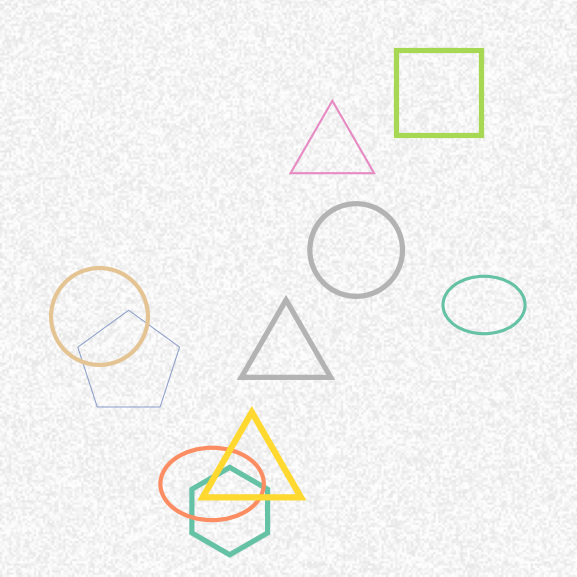[{"shape": "hexagon", "thickness": 2.5, "radius": 0.38, "center": [0.398, 0.114]}, {"shape": "oval", "thickness": 1.5, "radius": 0.36, "center": [0.838, 0.471]}, {"shape": "oval", "thickness": 2, "radius": 0.45, "center": [0.367, 0.161]}, {"shape": "pentagon", "thickness": 0.5, "radius": 0.46, "center": [0.223, 0.369]}, {"shape": "triangle", "thickness": 1, "radius": 0.42, "center": [0.576, 0.741]}, {"shape": "square", "thickness": 2.5, "radius": 0.37, "center": [0.759, 0.839]}, {"shape": "triangle", "thickness": 3, "radius": 0.49, "center": [0.436, 0.187]}, {"shape": "circle", "thickness": 2, "radius": 0.42, "center": [0.172, 0.451]}, {"shape": "circle", "thickness": 2.5, "radius": 0.4, "center": [0.617, 0.566]}, {"shape": "triangle", "thickness": 2.5, "radius": 0.45, "center": [0.495, 0.39]}]